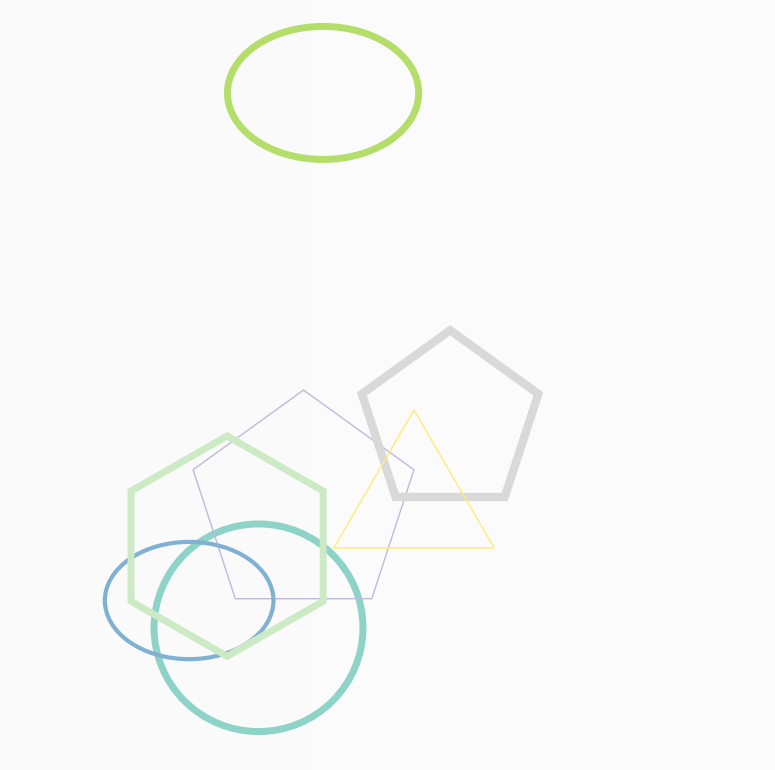[{"shape": "circle", "thickness": 2.5, "radius": 0.67, "center": [0.334, 0.185]}, {"shape": "pentagon", "thickness": 0.5, "radius": 0.75, "center": [0.392, 0.344]}, {"shape": "oval", "thickness": 1.5, "radius": 0.54, "center": [0.244, 0.22]}, {"shape": "oval", "thickness": 2.5, "radius": 0.62, "center": [0.417, 0.879]}, {"shape": "pentagon", "thickness": 3, "radius": 0.6, "center": [0.581, 0.451]}, {"shape": "hexagon", "thickness": 2.5, "radius": 0.72, "center": [0.293, 0.291]}, {"shape": "triangle", "thickness": 0.5, "radius": 0.6, "center": [0.534, 0.348]}]